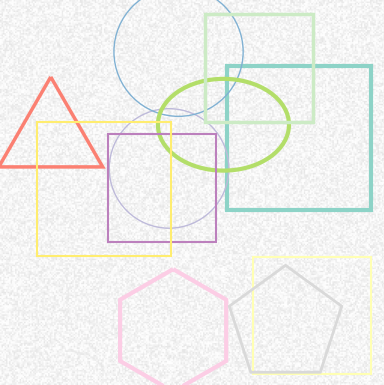[{"shape": "square", "thickness": 3, "radius": 0.93, "center": [0.776, 0.642]}, {"shape": "square", "thickness": 1.5, "radius": 0.76, "center": [0.81, 0.181]}, {"shape": "circle", "thickness": 1, "radius": 0.78, "center": [0.439, 0.563]}, {"shape": "triangle", "thickness": 2.5, "radius": 0.78, "center": [0.132, 0.644]}, {"shape": "circle", "thickness": 1, "radius": 0.84, "center": [0.464, 0.866]}, {"shape": "oval", "thickness": 3, "radius": 0.85, "center": [0.58, 0.676]}, {"shape": "hexagon", "thickness": 3, "radius": 0.8, "center": [0.45, 0.142]}, {"shape": "pentagon", "thickness": 2, "radius": 0.77, "center": [0.742, 0.157]}, {"shape": "square", "thickness": 1.5, "radius": 0.7, "center": [0.421, 0.512]}, {"shape": "square", "thickness": 2.5, "radius": 0.7, "center": [0.672, 0.822]}, {"shape": "square", "thickness": 1.5, "radius": 0.87, "center": [0.271, 0.509]}]